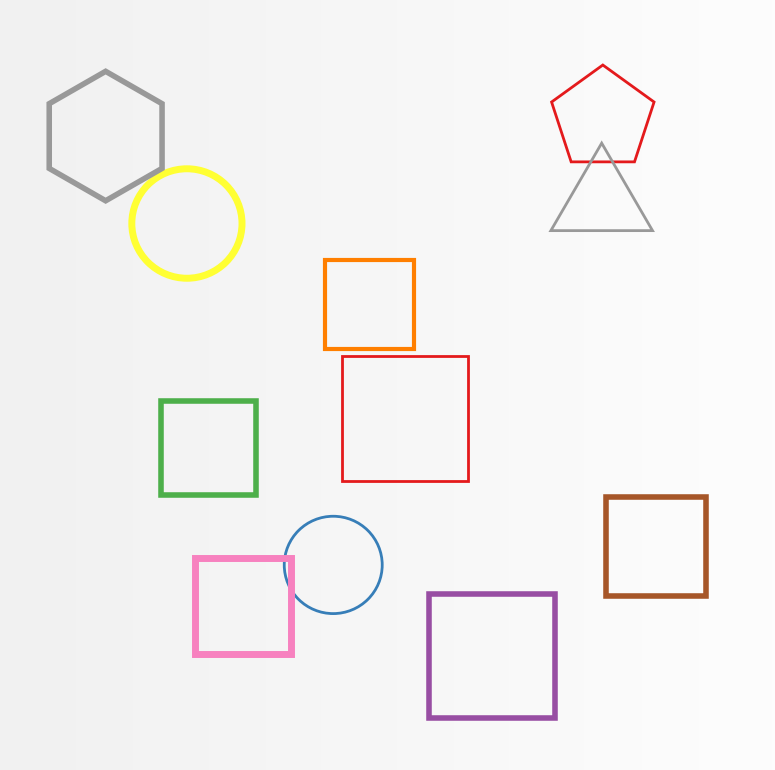[{"shape": "pentagon", "thickness": 1, "radius": 0.35, "center": [0.778, 0.846]}, {"shape": "square", "thickness": 1, "radius": 0.41, "center": [0.523, 0.457]}, {"shape": "circle", "thickness": 1, "radius": 0.32, "center": [0.43, 0.266]}, {"shape": "square", "thickness": 2, "radius": 0.31, "center": [0.269, 0.418]}, {"shape": "square", "thickness": 2, "radius": 0.41, "center": [0.635, 0.148]}, {"shape": "square", "thickness": 1.5, "radius": 0.29, "center": [0.477, 0.604]}, {"shape": "circle", "thickness": 2.5, "radius": 0.36, "center": [0.241, 0.71]}, {"shape": "square", "thickness": 2, "radius": 0.32, "center": [0.846, 0.29]}, {"shape": "square", "thickness": 2.5, "radius": 0.31, "center": [0.314, 0.213]}, {"shape": "triangle", "thickness": 1, "radius": 0.38, "center": [0.776, 0.738]}, {"shape": "hexagon", "thickness": 2, "radius": 0.42, "center": [0.136, 0.823]}]